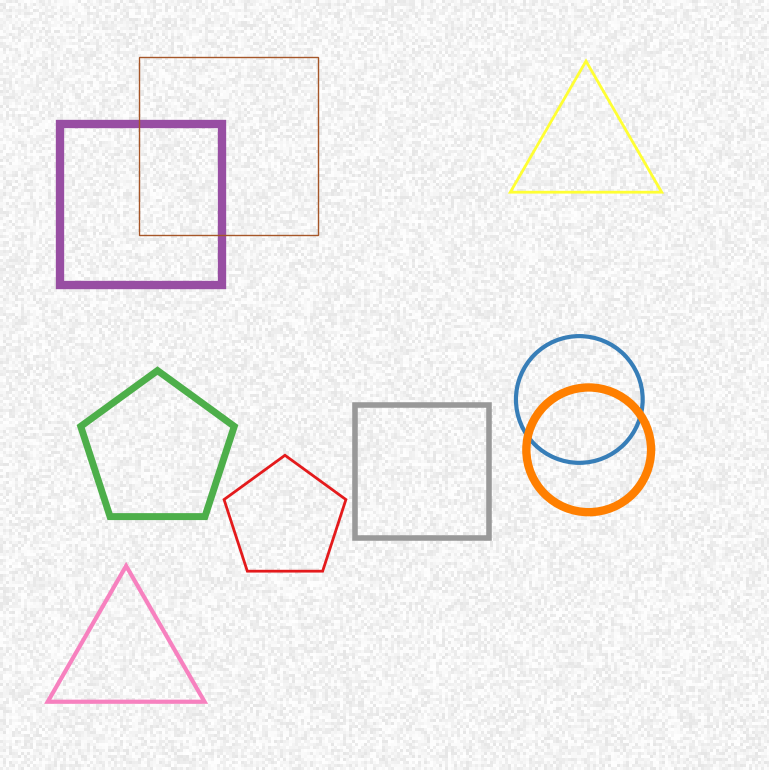[{"shape": "pentagon", "thickness": 1, "radius": 0.42, "center": [0.37, 0.326]}, {"shape": "circle", "thickness": 1.5, "radius": 0.41, "center": [0.752, 0.481]}, {"shape": "pentagon", "thickness": 2.5, "radius": 0.52, "center": [0.205, 0.414]}, {"shape": "square", "thickness": 3, "radius": 0.52, "center": [0.183, 0.735]}, {"shape": "circle", "thickness": 3, "radius": 0.4, "center": [0.765, 0.416]}, {"shape": "triangle", "thickness": 1, "radius": 0.57, "center": [0.761, 0.807]}, {"shape": "square", "thickness": 0.5, "radius": 0.58, "center": [0.297, 0.811]}, {"shape": "triangle", "thickness": 1.5, "radius": 0.59, "center": [0.164, 0.147]}, {"shape": "square", "thickness": 2, "radius": 0.43, "center": [0.547, 0.388]}]